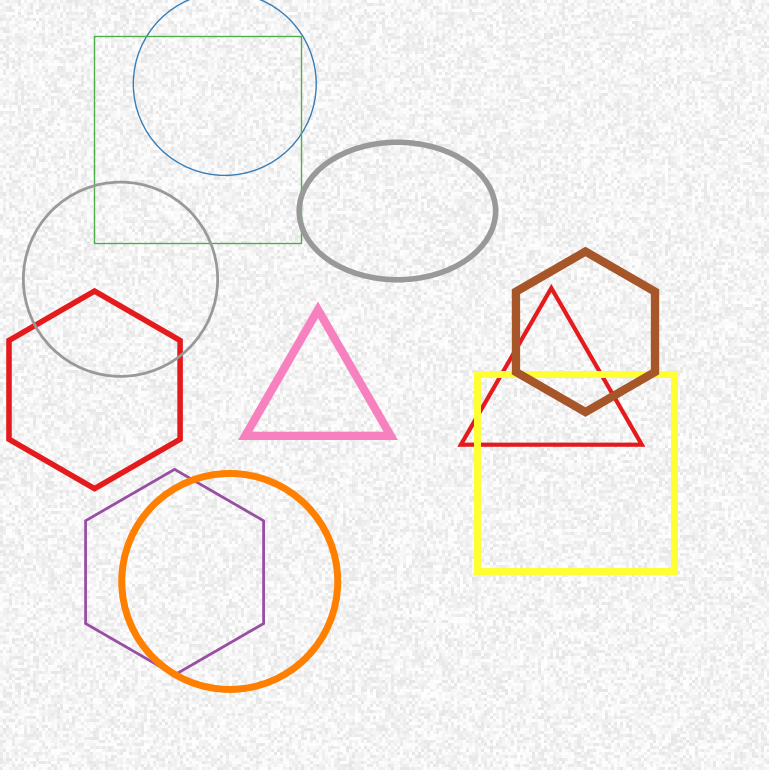[{"shape": "triangle", "thickness": 1.5, "radius": 0.68, "center": [0.716, 0.49]}, {"shape": "hexagon", "thickness": 2, "radius": 0.64, "center": [0.123, 0.494]}, {"shape": "circle", "thickness": 0.5, "radius": 0.59, "center": [0.292, 0.891]}, {"shape": "square", "thickness": 0.5, "radius": 0.67, "center": [0.257, 0.819]}, {"shape": "hexagon", "thickness": 1, "radius": 0.67, "center": [0.227, 0.257]}, {"shape": "circle", "thickness": 2.5, "radius": 0.7, "center": [0.298, 0.245]}, {"shape": "square", "thickness": 2.5, "radius": 0.64, "center": [0.747, 0.386]}, {"shape": "hexagon", "thickness": 3, "radius": 0.52, "center": [0.76, 0.569]}, {"shape": "triangle", "thickness": 3, "radius": 0.55, "center": [0.413, 0.489]}, {"shape": "oval", "thickness": 2, "radius": 0.64, "center": [0.516, 0.726]}, {"shape": "circle", "thickness": 1, "radius": 0.63, "center": [0.156, 0.637]}]